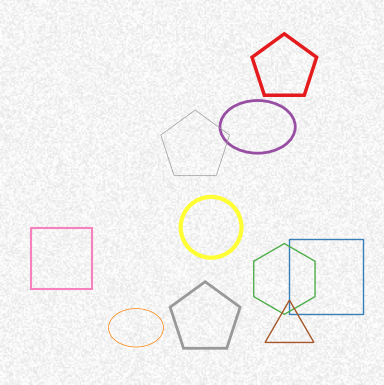[{"shape": "pentagon", "thickness": 2.5, "radius": 0.44, "center": [0.738, 0.824]}, {"shape": "square", "thickness": 1, "radius": 0.48, "center": [0.846, 0.282]}, {"shape": "hexagon", "thickness": 1, "radius": 0.46, "center": [0.739, 0.275]}, {"shape": "oval", "thickness": 2, "radius": 0.49, "center": [0.669, 0.671]}, {"shape": "oval", "thickness": 0.5, "radius": 0.36, "center": [0.353, 0.149]}, {"shape": "circle", "thickness": 3, "radius": 0.4, "center": [0.548, 0.41]}, {"shape": "triangle", "thickness": 1, "radius": 0.37, "center": [0.752, 0.147]}, {"shape": "square", "thickness": 1.5, "radius": 0.4, "center": [0.159, 0.328]}, {"shape": "pentagon", "thickness": 2, "radius": 0.48, "center": [0.533, 0.173]}, {"shape": "pentagon", "thickness": 0.5, "radius": 0.47, "center": [0.507, 0.62]}]